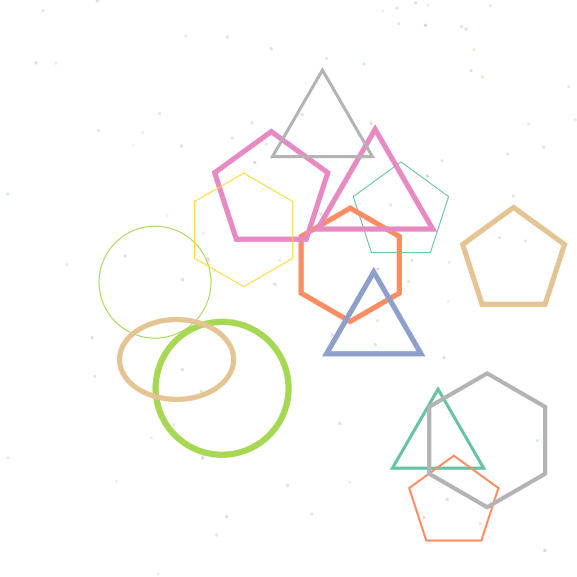[{"shape": "triangle", "thickness": 1.5, "radius": 0.46, "center": [0.759, 0.234]}, {"shape": "pentagon", "thickness": 0.5, "radius": 0.43, "center": [0.694, 0.632]}, {"shape": "pentagon", "thickness": 1, "radius": 0.41, "center": [0.786, 0.129]}, {"shape": "hexagon", "thickness": 2.5, "radius": 0.49, "center": [0.607, 0.541]}, {"shape": "triangle", "thickness": 2.5, "radius": 0.47, "center": [0.647, 0.434]}, {"shape": "triangle", "thickness": 2.5, "radius": 0.58, "center": [0.65, 0.66]}, {"shape": "pentagon", "thickness": 2.5, "radius": 0.51, "center": [0.47, 0.668]}, {"shape": "circle", "thickness": 0.5, "radius": 0.48, "center": [0.268, 0.51]}, {"shape": "circle", "thickness": 3, "radius": 0.58, "center": [0.385, 0.327]}, {"shape": "hexagon", "thickness": 0.5, "radius": 0.49, "center": [0.422, 0.601]}, {"shape": "pentagon", "thickness": 2.5, "radius": 0.46, "center": [0.889, 0.547]}, {"shape": "oval", "thickness": 2.5, "radius": 0.49, "center": [0.306, 0.377]}, {"shape": "hexagon", "thickness": 2, "radius": 0.58, "center": [0.844, 0.237]}, {"shape": "triangle", "thickness": 1.5, "radius": 0.5, "center": [0.558, 0.778]}]